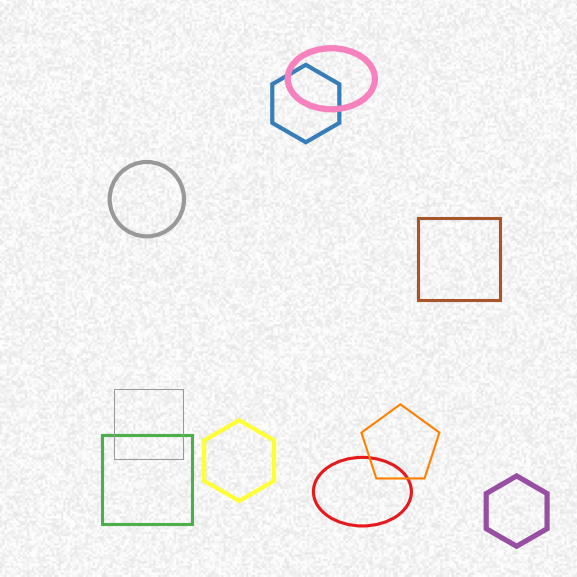[{"shape": "oval", "thickness": 1.5, "radius": 0.42, "center": [0.628, 0.148]}, {"shape": "hexagon", "thickness": 2, "radius": 0.34, "center": [0.53, 0.82]}, {"shape": "square", "thickness": 1.5, "radius": 0.39, "center": [0.255, 0.169]}, {"shape": "hexagon", "thickness": 2.5, "radius": 0.3, "center": [0.895, 0.114]}, {"shape": "pentagon", "thickness": 1, "radius": 0.35, "center": [0.693, 0.228]}, {"shape": "hexagon", "thickness": 2, "radius": 0.35, "center": [0.414, 0.202]}, {"shape": "square", "thickness": 1.5, "radius": 0.35, "center": [0.795, 0.551]}, {"shape": "oval", "thickness": 3, "radius": 0.38, "center": [0.574, 0.863]}, {"shape": "square", "thickness": 0.5, "radius": 0.3, "center": [0.257, 0.265]}, {"shape": "circle", "thickness": 2, "radius": 0.32, "center": [0.254, 0.654]}]